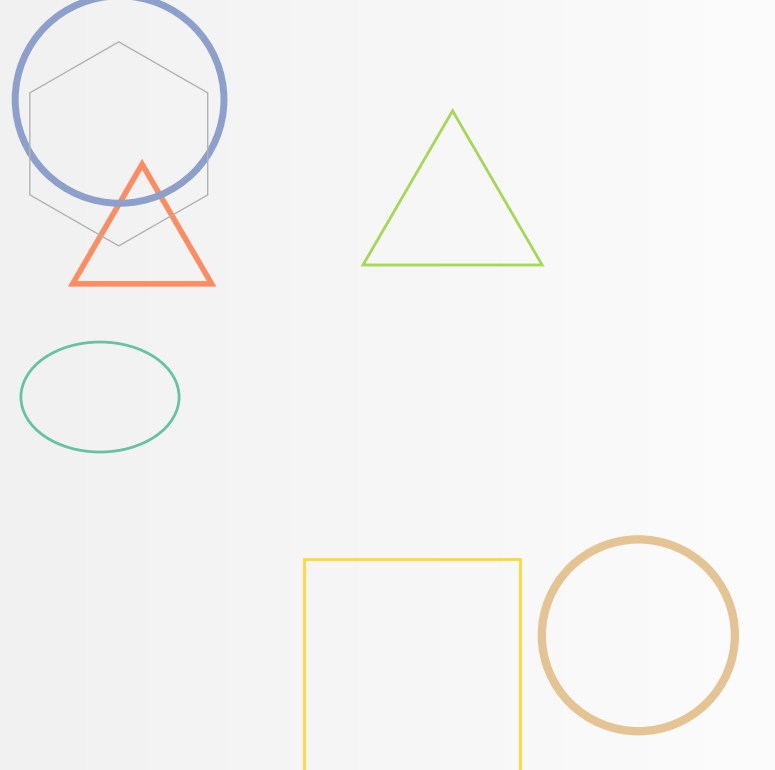[{"shape": "oval", "thickness": 1, "radius": 0.51, "center": [0.129, 0.484]}, {"shape": "triangle", "thickness": 2, "radius": 0.52, "center": [0.183, 0.683]}, {"shape": "circle", "thickness": 2.5, "radius": 0.67, "center": [0.154, 0.871]}, {"shape": "triangle", "thickness": 1, "radius": 0.67, "center": [0.584, 0.723]}, {"shape": "square", "thickness": 1, "radius": 0.7, "center": [0.532, 0.134]}, {"shape": "circle", "thickness": 3, "radius": 0.62, "center": [0.824, 0.175]}, {"shape": "hexagon", "thickness": 0.5, "radius": 0.66, "center": [0.153, 0.813]}]